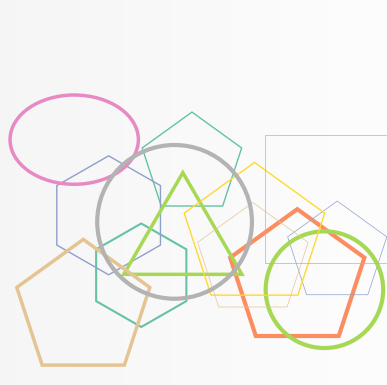[{"shape": "pentagon", "thickness": 1, "radius": 0.67, "center": [0.495, 0.574]}, {"shape": "hexagon", "thickness": 1.5, "radius": 0.67, "center": [0.365, 0.285]}, {"shape": "pentagon", "thickness": 3, "radius": 0.91, "center": [0.767, 0.275]}, {"shape": "pentagon", "thickness": 0.5, "radius": 0.67, "center": [0.87, 0.343]}, {"shape": "hexagon", "thickness": 1, "radius": 0.77, "center": [0.28, 0.441]}, {"shape": "oval", "thickness": 2.5, "radius": 0.83, "center": [0.192, 0.637]}, {"shape": "triangle", "thickness": 2.5, "radius": 0.88, "center": [0.472, 0.375]}, {"shape": "circle", "thickness": 3, "radius": 0.76, "center": [0.837, 0.248]}, {"shape": "pentagon", "thickness": 1, "radius": 0.95, "center": [0.657, 0.388]}, {"shape": "pentagon", "thickness": 2.5, "radius": 0.9, "center": [0.215, 0.198]}, {"shape": "pentagon", "thickness": 0.5, "radius": 0.75, "center": [0.653, 0.324]}, {"shape": "square", "thickness": 0.5, "radius": 0.83, "center": [0.849, 0.483]}, {"shape": "circle", "thickness": 3, "radius": 1.0, "center": [0.451, 0.424]}]